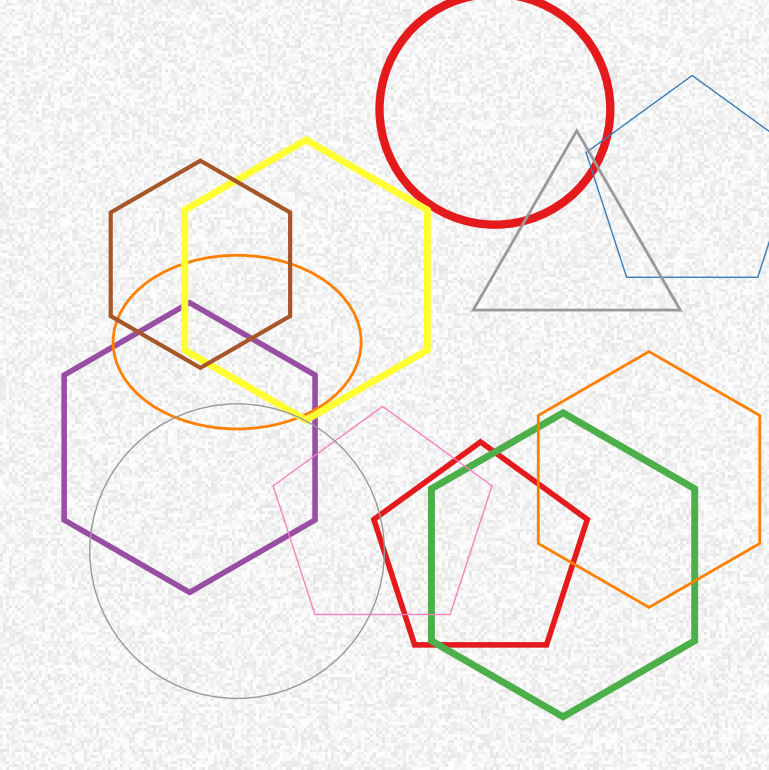[{"shape": "pentagon", "thickness": 2, "radius": 0.73, "center": [0.624, 0.28]}, {"shape": "circle", "thickness": 3, "radius": 0.75, "center": [0.643, 0.858]}, {"shape": "pentagon", "thickness": 0.5, "radius": 0.72, "center": [0.899, 0.757]}, {"shape": "hexagon", "thickness": 2.5, "radius": 0.99, "center": [0.731, 0.266]}, {"shape": "hexagon", "thickness": 2, "radius": 0.94, "center": [0.246, 0.419]}, {"shape": "hexagon", "thickness": 1, "radius": 0.83, "center": [0.843, 0.377]}, {"shape": "oval", "thickness": 1, "radius": 0.81, "center": [0.308, 0.556]}, {"shape": "hexagon", "thickness": 2.5, "radius": 0.91, "center": [0.397, 0.636]}, {"shape": "hexagon", "thickness": 1.5, "radius": 0.67, "center": [0.26, 0.657]}, {"shape": "pentagon", "thickness": 0.5, "radius": 0.75, "center": [0.497, 0.323]}, {"shape": "triangle", "thickness": 1, "radius": 0.78, "center": [0.749, 0.675]}, {"shape": "circle", "thickness": 0.5, "radius": 0.96, "center": [0.308, 0.284]}]